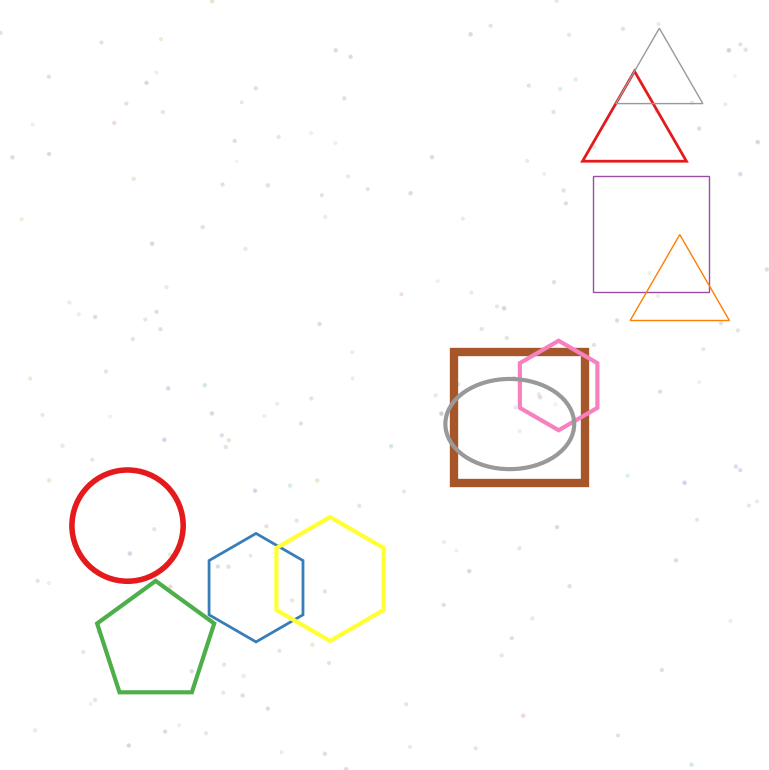[{"shape": "triangle", "thickness": 1, "radius": 0.39, "center": [0.824, 0.83]}, {"shape": "circle", "thickness": 2, "radius": 0.36, "center": [0.166, 0.317]}, {"shape": "hexagon", "thickness": 1, "radius": 0.35, "center": [0.333, 0.237]}, {"shape": "pentagon", "thickness": 1.5, "radius": 0.4, "center": [0.202, 0.166]}, {"shape": "square", "thickness": 0.5, "radius": 0.38, "center": [0.845, 0.696]}, {"shape": "triangle", "thickness": 0.5, "radius": 0.37, "center": [0.883, 0.621]}, {"shape": "hexagon", "thickness": 1.5, "radius": 0.4, "center": [0.429, 0.248]}, {"shape": "square", "thickness": 3, "radius": 0.42, "center": [0.674, 0.458]}, {"shape": "hexagon", "thickness": 1.5, "radius": 0.29, "center": [0.725, 0.499]}, {"shape": "oval", "thickness": 1.5, "radius": 0.42, "center": [0.662, 0.449]}, {"shape": "triangle", "thickness": 0.5, "radius": 0.33, "center": [0.856, 0.898]}]